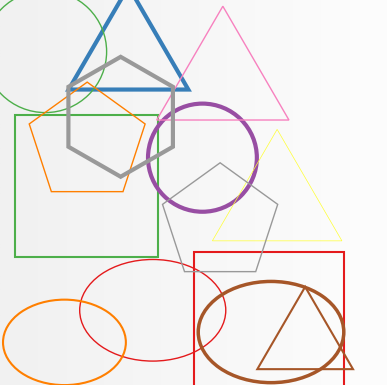[{"shape": "square", "thickness": 1.5, "radius": 0.97, "center": [0.693, 0.152]}, {"shape": "oval", "thickness": 1, "radius": 0.94, "center": [0.394, 0.194]}, {"shape": "triangle", "thickness": 3, "radius": 0.89, "center": [0.332, 0.857]}, {"shape": "circle", "thickness": 1, "radius": 0.79, "center": [0.117, 0.866]}, {"shape": "square", "thickness": 1.5, "radius": 0.92, "center": [0.224, 0.516]}, {"shape": "circle", "thickness": 3, "radius": 0.7, "center": [0.522, 0.59]}, {"shape": "pentagon", "thickness": 1, "radius": 0.79, "center": [0.225, 0.629]}, {"shape": "oval", "thickness": 1.5, "radius": 0.79, "center": [0.166, 0.111]}, {"shape": "triangle", "thickness": 0.5, "radius": 0.97, "center": [0.715, 0.471]}, {"shape": "triangle", "thickness": 1.5, "radius": 0.71, "center": [0.788, 0.112]}, {"shape": "oval", "thickness": 2.5, "radius": 0.94, "center": [0.699, 0.138]}, {"shape": "triangle", "thickness": 1, "radius": 0.99, "center": [0.575, 0.787]}, {"shape": "pentagon", "thickness": 1, "radius": 0.78, "center": [0.568, 0.421]}, {"shape": "hexagon", "thickness": 3, "radius": 0.78, "center": [0.311, 0.697]}]